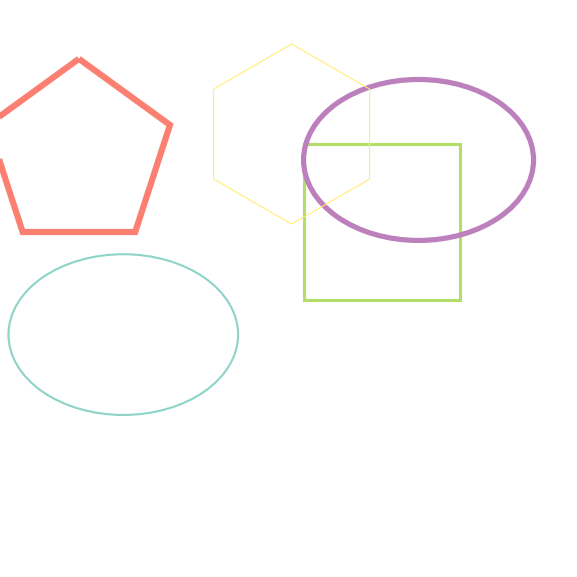[{"shape": "oval", "thickness": 1, "radius": 0.99, "center": [0.214, 0.42]}, {"shape": "pentagon", "thickness": 3, "radius": 0.83, "center": [0.137, 0.732]}, {"shape": "square", "thickness": 1.5, "radius": 0.67, "center": [0.661, 0.614]}, {"shape": "oval", "thickness": 2.5, "radius": 1.0, "center": [0.725, 0.722]}, {"shape": "hexagon", "thickness": 0.5, "radius": 0.78, "center": [0.505, 0.767]}]